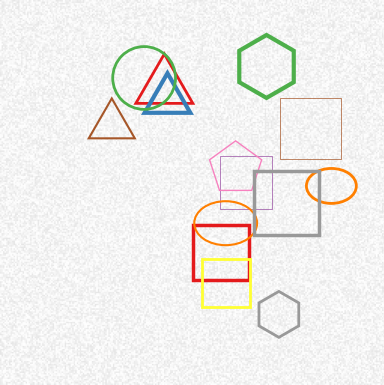[{"shape": "triangle", "thickness": 2, "radius": 0.43, "center": [0.427, 0.774]}, {"shape": "square", "thickness": 2.5, "radius": 0.36, "center": [0.573, 0.344]}, {"shape": "triangle", "thickness": 3, "radius": 0.34, "center": [0.435, 0.741]}, {"shape": "circle", "thickness": 2, "radius": 0.41, "center": [0.374, 0.797]}, {"shape": "hexagon", "thickness": 3, "radius": 0.41, "center": [0.692, 0.827]}, {"shape": "square", "thickness": 0.5, "radius": 0.34, "center": [0.639, 0.525]}, {"shape": "oval", "thickness": 1.5, "radius": 0.41, "center": [0.586, 0.42]}, {"shape": "oval", "thickness": 2, "radius": 0.32, "center": [0.861, 0.517]}, {"shape": "square", "thickness": 2, "radius": 0.31, "center": [0.588, 0.266]}, {"shape": "square", "thickness": 0.5, "radius": 0.4, "center": [0.806, 0.666]}, {"shape": "triangle", "thickness": 1.5, "radius": 0.35, "center": [0.29, 0.675]}, {"shape": "pentagon", "thickness": 1, "radius": 0.36, "center": [0.612, 0.563]}, {"shape": "hexagon", "thickness": 2, "radius": 0.3, "center": [0.724, 0.183]}, {"shape": "square", "thickness": 2.5, "radius": 0.42, "center": [0.745, 0.472]}]